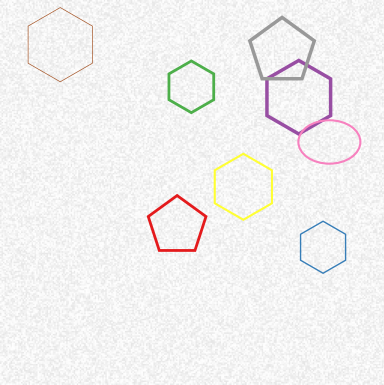[{"shape": "pentagon", "thickness": 2, "radius": 0.39, "center": [0.46, 0.413]}, {"shape": "hexagon", "thickness": 1, "radius": 0.34, "center": [0.839, 0.358]}, {"shape": "hexagon", "thickness": 2, "radius": 0.34, "center": [0.497, 0.775]}, {"shape": "hexagon", "thickness": 2.5, "radius": 0.48, "center": [0.776, 0.747]}, {"shape": "hexagon", "thickness": 1.5, "radius": 0.43, "center": [0.632, 0.515]}, {"shape": "hexagon", "thickness": 0.5, "radius": 0.48, "center": [0.157, 0.884]}, {"shape": "oval", "thickness": 1.5, "radius": 0.4, "center": [0.856, 0.631]}, {"shape": "pentagon", "thickness": 2.5, "radius": 0.44, "center": [0.733, 0.867]}]